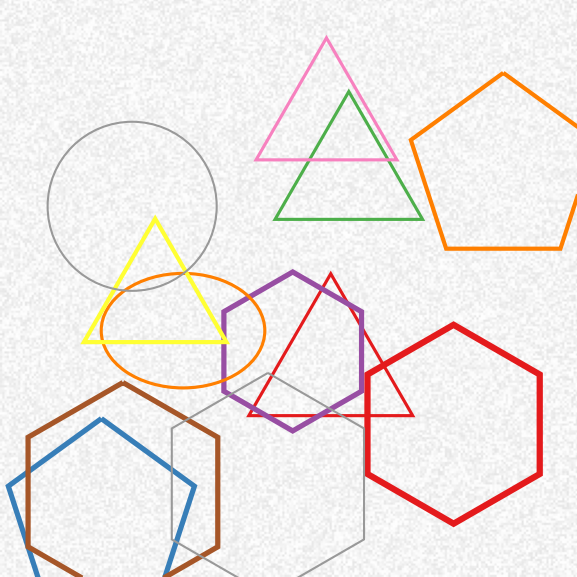[{"shape": "triangle", "thickness": 1.5, "radius": 0.82, "center": [0.573, 0.361]}, {"shape": "hexagon", "thickness": 3, "radius": 0.86, "center": [0.785, 0.265]}, {"shape": "pentagon", "thickness": 2.5, "radius": 0.85, "center": [0.176, 0.105]}, {"shape": "triangle", "thickness": 1.5, "radius": 0.74, "center": [0.604, 0.693]}, {"shape": "hexagon", "thickness": 2.5, "radius": 0.69, "center": [0.507, 0.391]}, {"shape": "oval", "thickness": 1.5, "radius": 0.71, "center": [0.317, 0.427]}, {"shape": "pentagon", "thickness": 2, "radius": 0.84, "center": [0.872, 0.705]}, {"shape": "triangle", "thickness": 2, "radius": 0.71, "center": [0.269, 0.478]}, {"shape": "hexagon", "thickness": 2.5, "radius": 0.95, "center": [0.213, 0.147]}, {"shape": "triangle", "thickness": 1.5, "radius": 0.7, "center": [0.565, 0.793]}, {"shape": "hexagon", "thickness": 1, "radius": 0.96, "center": [0.464, 0.161]}, {"shape": "circle", "thickness": 1, "radius": 0.73, "center": [0.229, 0.642]}]